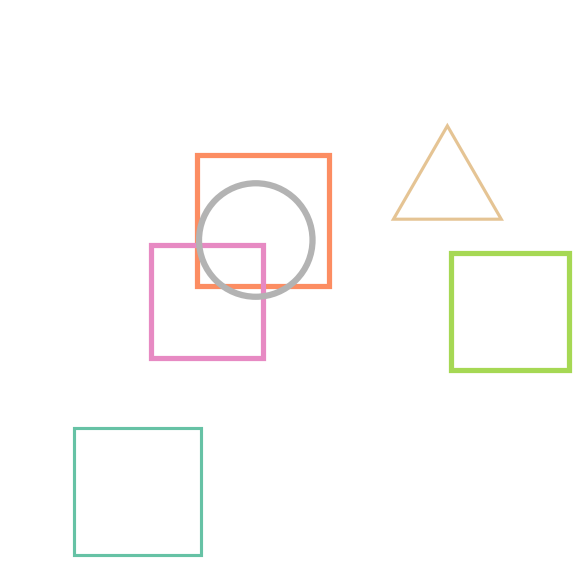[{"shape": "square", "thickness": 1.5, "radius": 0.55, "center": [0.238, 0.148]}, {"shape": "square", "thickness": 2.5, "radius": 0.57, "center": [0.456, 0.617]}, {"shape": "square", "thickness": 2.5, "radius": 0.49, "center": [0.358, 0.477]}, {"shape": "square", "thickness": 2.5, "radius": 0.51, "center": [0.883, 0.46]}, {"shape": "triangle", "thickness": 1.5, "radius": 0.54, "center": [0.775, 0.673]}, {"shape": "circle", "thickness": 3, "radius": 0.49, "center": [0.443, 0.584]}]